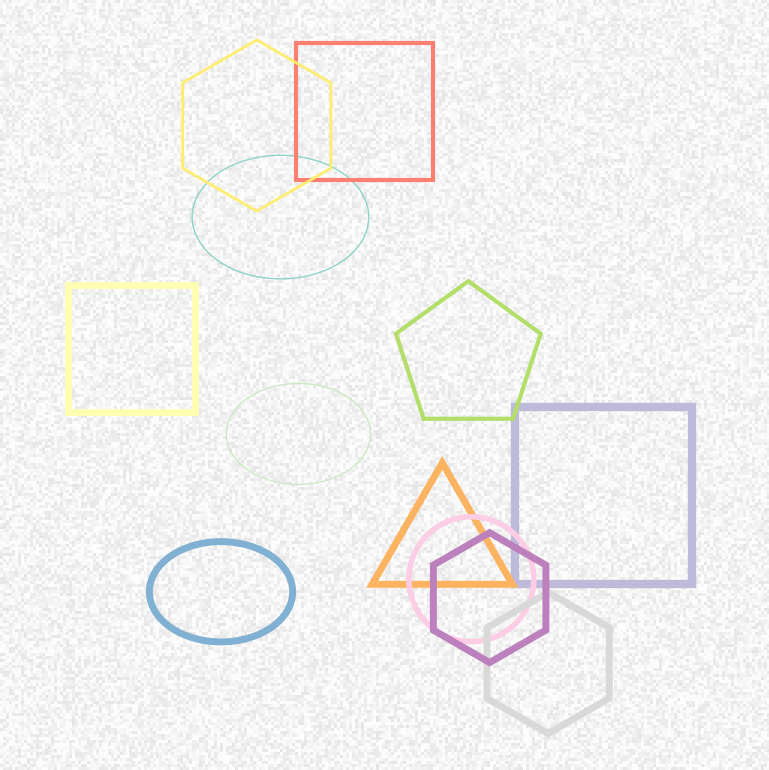[{"shape": "oval", "thickness": 0.5, "radius": 0.57, "center": [0.364, 0.718]}, {"shape": "square", "thickness": 2.5, "radius": 0.41, "center": [0.171, 0.547]}, {"shape": "square", "thickness": 3, "radius": 0.57, "center": [0.783, 0.356]}, {"shape": "square", "thickness": 1.5, "radius": 0.45, "center": [0.474, 0.855]}, {"shape": "oval", "thickness": 2.5, "radius": 0.47, "center": [0.287, 0.231]}, {"shape": "triangle", "thickness": 2.5, "radius": 0.53, "center": [0.574, 0.294]}, {"shape": "pentagon", "thickness": 1.5, "radius": 0.49, "center": [0.608, 0.536]}, {"shape": "circle", "thickness": 2, "radius": 0.41, "center": [0.612, 0.248]}, {"shape": "hexagon", "thickness": 2.5, "radius": 0.46, "center": [0.712, 0.139]}, {"shape": "hexagon", "thickness": 2.5, "radius": 0.42, "center": [0.636, 0.224]}, {"shape": "oval", "thickness": 0.5, "radius": 0.47, "center": [0.388, 0.436]}, {"shape": "hexagon", "thickness": 1, "radius": 0.56, "center": [0.333, 0.837]}]